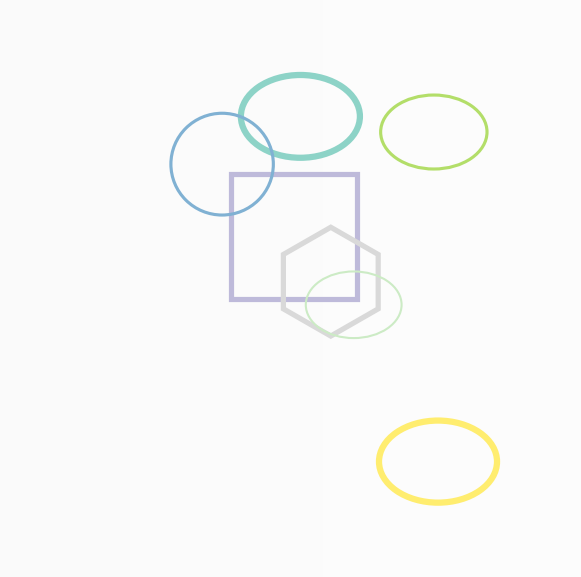[{"shape": "oval", "thickness": 3, "radius": 0.51, "center": [0.517, 0.798]}, {"shape": "square", "thickness": 2.5, "radius": 0.54, "center": [0.506, 0.59]}, {"shape": "circle", "thickness": 1.5, "radius": 0.44, "center": [0.382, 0.715]}, {"shape": "oval", "thickness": 1.5, "radius": 0.46, "center": [0.746, 0.771]}, {"shape": "hexagon", "thickness": 2.5, "radius": 0.47, "center": [0.569, 0.511]}, {"shape": "oval", "thickness": 1, "radius": 0.41, "center": [0.608, 0.471]}, {"shape": "oval", "thickness": 3, "radius": 0.51, "center": [0.754, 0.2]}]